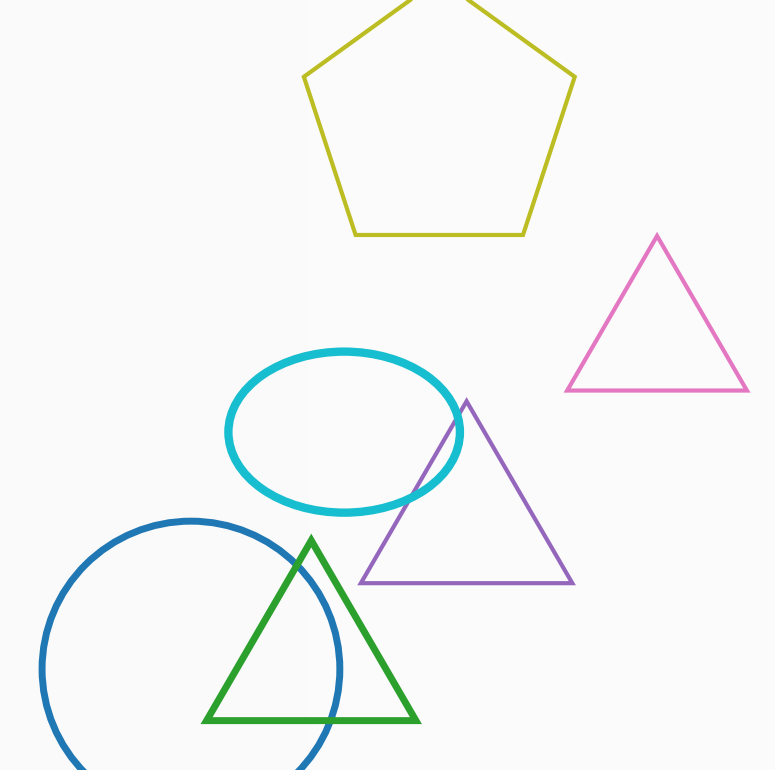[{"shape": "circle", "thickness": 2.5, "radius": 0.96, "center": [0.246, 0.131]}, {"shape": "triangle", "thickness": 2.5, "radius": 0.78, "center": [0.402, 0.142]}, {"shape": "triangle", "thickness": 1.5, "radius": 0.79, "center": [0.602, 0.321]}, {"shape": "triangle", "thickness": 1.5, "radius": 0.67, "center": [0.848, 0.56]}, {"shape": "pentagon", "thickness": 1.5, "radius": 0.92, "center": [0.567, 0.843]}, {"shape": "oval", "thickness": 3, "radius": 0.75, "center": [0.444, 0.439]}]